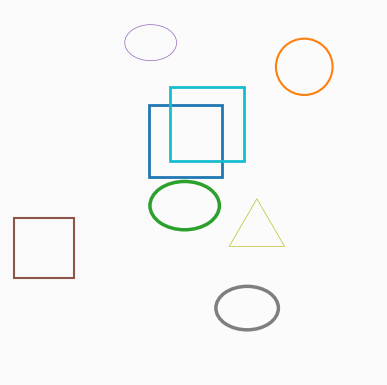[{"shape": "square", "thickness": 2, "radius": 0.47, "center": [0.478, 0.634]}, {"shape": "circle", "thickness": 1.5, "radius": 0.37, "center": [0.785, 0.826]}, {"shape": "oval", "thickness": 2.5, "radius": 0.45, "center": [0.477, 0.466]}, {"shape": "oval", "thickness": 0.5, "radius": 0.33, "center": [0.389, 0.889]}, {"shape": "square", "thickness": 1.5, "radius": 0.39, "center": [0.114, 0.357]}, {"shape": "oval", "thickness": 2.5, "radius": 0.4, "center": [0.638, 0.2]}, {"shape": "triangle", "thickness": 0.5, "radius": 0.41, "center": [0.663, 0.401]}, {"shape": "square", "thickness": 2, "radius": 0.48, "center": [0.534, 0.678]}]